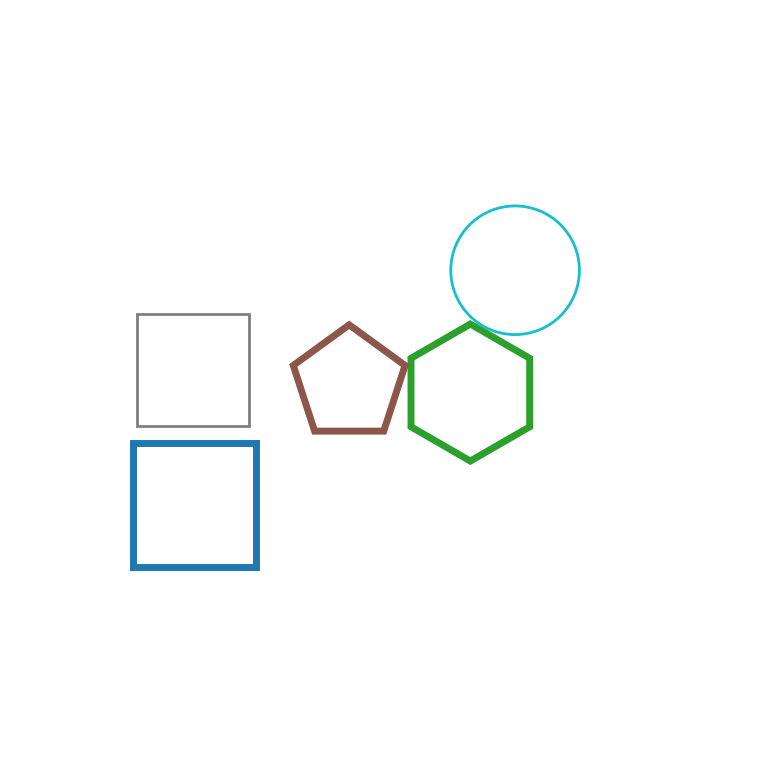[{"shape": "square", "thickness": 2.5, "radius": 0.4, "center": [0.252, 0.344]}, {"shape": "hexagon", "thickness": 2.5, "radius": 0.44, "center": [0.611, 0.49]}, {"shape": "pentagon", "thickness": 2.5, "radius": 0.38, "center": [0.453, 0.502]}, {"shape": "square", "thickness": 1, "radius": 0.36, "center": [0.25, 0.519]}, {"shape": "circle", "thickness": 1, "radius": 0.42, "center": [0.669, 0.649]}]